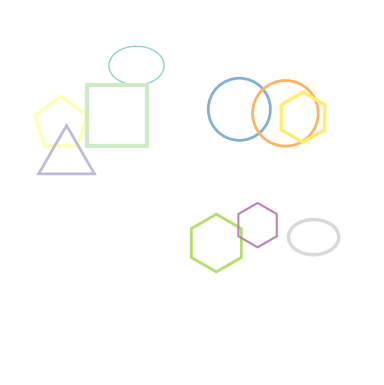[{"shape": "oval", "thickness": 1, "radius": 0.36, "center": [0.355, 0.83]}, {"shape": "pentagon", "thickness": 2.5, "radius": 0.36, "center": [0.159, 0.678]}, {"shape": "triangle", "thickness": 2, "radius": 0.42, "center": [0.173, 0.59]}, {"shape": "circle", "thickness": 2, "radius": 0.4, "center": [0.622, 0.716]}, {"shape": "circle", "thickness": 2, "radius": 0.43, "center": [0.741, 0.706]}, {"shape": "hexagon", "thickness": 2, "radius": 0.37, "center": [0.562, 0.369]}, {"shape": "oval", "thickness": 2.5, "radius": 0.33, "center": [0.815, 0.384]}, {"shape": "hexagon", "thickness": 1.5, "radius": 0.29, "center": [0.669, 0.415]}, {"shape": "square", "thickness": 3, "radius": 0.39, "center": [0.304, 0.7]}, {"shape": "hexagon", "thickness": 2.5, "radius": 0.33, "center": [0.787, 0.695]}]